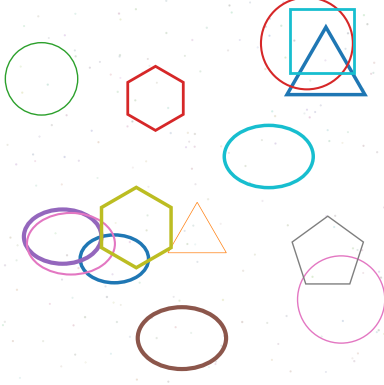[{"shape": "triangle", "thickness": 2.5, "radius": 0.58, "center": [0.847, 0.813]}, {"shape": "oval", "thickness": 2.5, "radius": 0.44, "center": [0.297, 0.328]}, {"shape": "triangle", "thickness": 0.5, "radius": 0.44, "center": [0.512, 0.387]}, {"shape": "circle", "thickness": 1, "radius": 0.47, "center": [0.108, 0.795]}, {"shape": "hexagon", "thickness": 2, "radius": 0.42, "center": [0.404, 0.744]}, {"shape": "circle", "thickness": 1.5, "radius": 0.6, "center": [0.797, 0.887]}, {"shape": "oval", "thickness": 3, "radius": 0.5, "center": [0.163, 0.385]}, {"shape": "oval", "thickness": 3, "radius": 0.57, "center": [0.473, 0.122]}, {"shape": "oval", "thickness": 1.5, "radius": 0.57, "center": [0.184, 0.367]}, {"shape": "circle", "thickness": 1, "radius": 0.57, "center": [0.886, 0.222]}, {"shape": "pentagon", "thickness": 1, "radius": 0.49, "center": [0.851, 0.341]}, {"shape": "hexagon", "thickness": 2.5, "radius": 0.52, "center": [0.354, 0.409]}, {"shape": "square", "thickness": 2, "radius": 0.42, "center": [0.836, 0.893]}, {"shape": "oval", "thickness": 2.5, "radius": 0.58, "center": [0.698, 0.593]}]